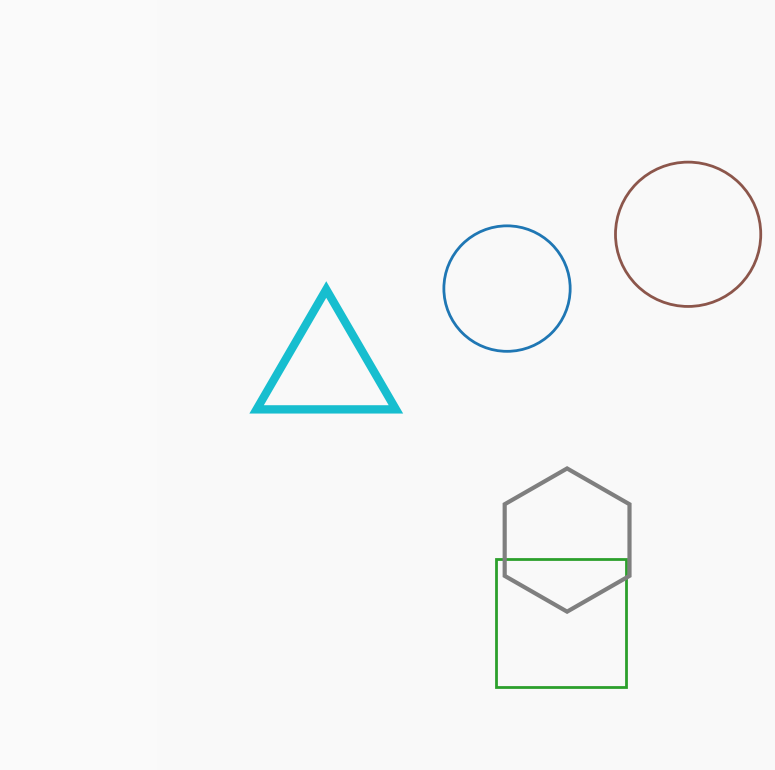[{"shape": "circle", "thickness": 1, "radius": 0.41, "center": [0.654, 0.625]}, {"shape": "square", "thickness": 1, "radius": 0.42, "center": [0.724, 0.191]}, {"shape": "circle", "thickness": 1, "radius": 0.47, "center": [0.888, 0.696]}, {"shape": "hexagon", "thickness": 1.5, "radius": 0.46, "center": [0.732, 0.299]}, {"shape": "triangle", "thickness": 3, "radius": 0.52, "center": [0.421, 0.52]}]